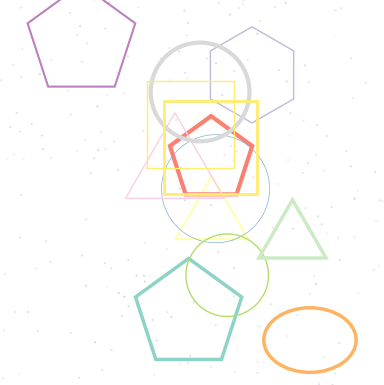[{"shape": "pentagon", "thickness": 2.5, "radius": 0.73, "center": [0.49, 0.184]}, {"shape": "triangle", "thickness": 1.5, "radius": 0.55, "center": [0.55, 0.434]}, {"shape": "hexagon", "thickness": 1, "radius": 0.62, "center": [0.655, 0.805]}, {"shape": "pentagon", "thickness": 3, "radius": 0.56, "center": [0.548, 0.586]}, {"shape": "circle", "thickness": 0.5, "radius": 0.7, "center": [0.56, 0.51]}, {"shape": "oval", "thickness": 2.5, "radius": 0.6, "center": [0.805, 0.117]}, {"shape": "circle", "thickness": 1, "radius": 0.54, "center": [0.59, 0.285]}, {"shape": "triangle", "thickness": 1, "radius": 0.74, "center": [0.454, 0.559]}, {"shape": "circle", "thickness": 3, "radius": 0.64, "center": [0.52, 0.761]}, {"shape": "pentagon", "thickness": 1.5, "radius": 0.74, "center": [0.212, 0.894]}, {"shape": "triangle", "thickness": 2.5, "radius": 0.5, "center": [0.76, 0.38]}, {"shape": "square", "thickness": 2, "radius": 0.61, "center": [0.546, 0.616]}, {"shape": "square", "thickness": 1, "radius": 0.56, "center": [0.494, 0.678]}]